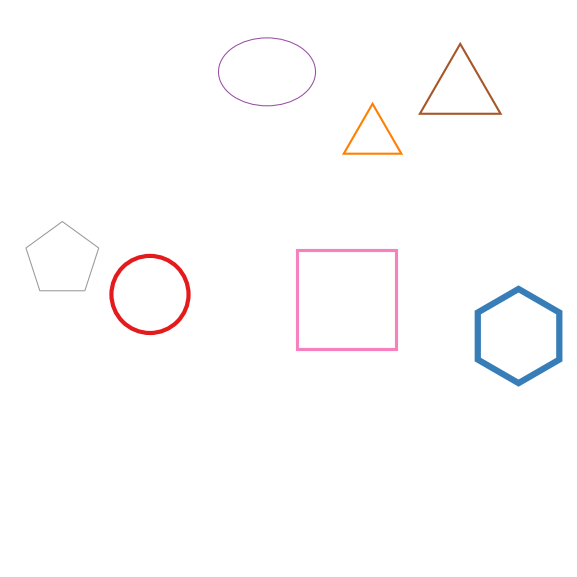[{"shape": "circle", "thickness": 2, "radius": 0.33, "center": [0.26, 0.489]}, {"shape": "hexagon", "thickness": 3, "radius": 0.41, "center": [0.898, 0.417]}, {"shape": "oval", "thickness": 0.5, "radius": 0.42, "center": [0.462, 0.875]}, {"shape": "triangle", "thickness": 1, "radius": 0.29, "center": [0.645, 0.762]}, {"shape": "triangle", "thickness": 1, "radius": 0.4, "center": [0.797, 0.842]}, {"shape": "square", "thickness": 1.5, "radius": 0.43, "center": [0.601, 0.481]}, {"shape": "pentagon", "thickness": 0.5, "radius": 0.33, "center": [0.108, 0.549]}]